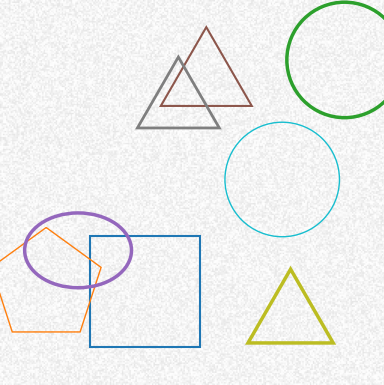[{"shape": "square", "thickness": 1.5, "radius": 0.72, "center": [0.376, 0.242]}, {"shape": "pentagon", "thickness": 1, "radius": 0.75, "center": [0.12, 0.259]}, {"shape": "circle", "thickness": 2.5, "radius": 0.75, "center": [0.895, 0.844]}, {"shape": "oval", "thickness": 2.5, "radius": 0.69, "center": [0.203, 0.35]}, {"shape": "triangle", "thickness": 1.5, "radius": 0.68, "center": [0.536, 0.793]}, {"shape": "triangle", "thickness": 2, "radius": 0.61, "center": [0.463, 0.729]}, {"shape": "triangle", "thickness": 2.5, "radius": 0.64, "center": [0.755, 0.173]}, {"shape": "circle", "thickness": 1, "radius": 0.74, "center": [0.733, 0.534]}]